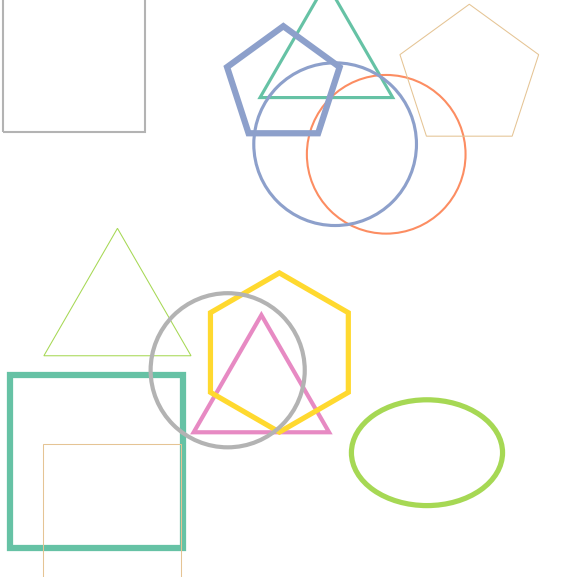[{"shape": "square", "thickness": 3, "radius": 0.75, "center": [0.167, 0.2]}, {"shape": "triangle", "thickness": 1.5, "radius": 0.66, "center": [0.565, 0.897]}, {"shape": "circle", "thickness": 1, "radius": 0.69, "center": [0.669, 0.732]}, {"shape": "circle", "thickness": 1.5, "radius": 0.7, "center": [0.58, 0.749]}, {"shape": "pentagon", "thickness": 3, "radius": 0.51, "center": [0.491, 0.851]}, {"shape": "triangle", "thickness": 2, "radius": 0.68, "center": [0.453, 0.318]}, {"shape": "triangle", "thickness": 0.5, "radius": 0.74, "center": [0.203, 0.457]}, {"shape": "oval", "thickness": 2.5, "radius": 0.65, "center": [0.739, 0.215]}, {"shape": "hexagon", "thickness": 2.5, "radius": 0.69, "center": [0.484, 0.389]}, {"shape": "pentagon", "thickness": 0.5, "radius": 0.63, "center": [0.813, 0.865]}, {"shape": "square", "thickness": 0.5, "radius": 0.6, "center": [0.194, 0.11]}, {"shape": "circle", "thickness": 2, "radius": 0.67, "center": [0.394, 0.358]}, {"shape": "square", "thickness": 1, "radius": 0.61, "center": [0.128, 0.893]}]